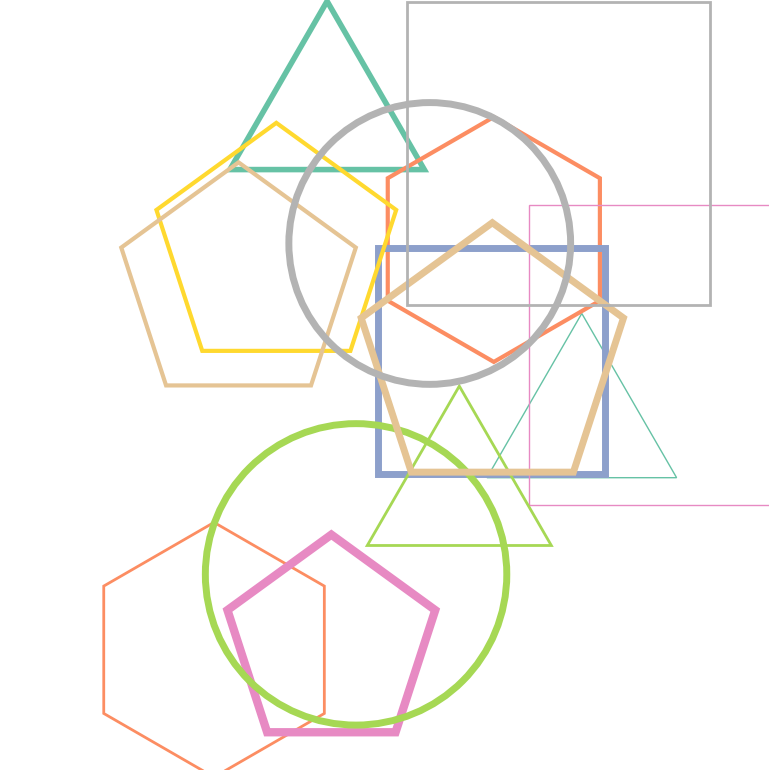[{"shape": "triangle", "thickness": 0.5, "radius": 0.71, "center": [0.756, 0.451]}, {"shape": "triangle", "thickness": 2, "radius": 0.73, "center": [0.425, 0.853]}, {"shape": "hexagon", "thickness": 1.5, "radius": 0.8, "center": [0.641, 0.689]}, {"shape": "hexagon", "thickness": 1, "radius": 0.83, "center": [0.278, 0.156]}, {"shape": "square", "thickness": 2.5, "radius": 0.74, "center": [0.639, 0.531]}, {"shape": "square", "thickness": 0.5, "radius": 0.98, "center": [0.882, 0.539]}, {"shape": "pentagon", "thickness": 3, "radius": 0.71, "center": [0.43, 0.164]}, {"shape": "circle", "thickness": 2.5, "radius": 0.98, "center": [0.462, 0.254]}, {"shape": "triangle", "thickness": 1, "radius": 0.69, "center": [0.596, 0.361]}, {"shape": "pentagon", "thickness": 1.5, "radius": 0.82, "center": [0.359, 0.677]}, {"shape": "pentagon", "thickness": 2.5, "radius": 0.9, "center": [0.639, 0.532]}, {"shape": "pentagon", "thickness": 1.5, "radius": 0.8, "center": [0.31, 0.629]}, {"shape": "circle", "thickness": 2.5, "radius": 0.91, "center": [0.558, 0.684]}, {"shape": "square", "thickness": 1, "radius": 0.98, "center": [0.726, 0.801]}]